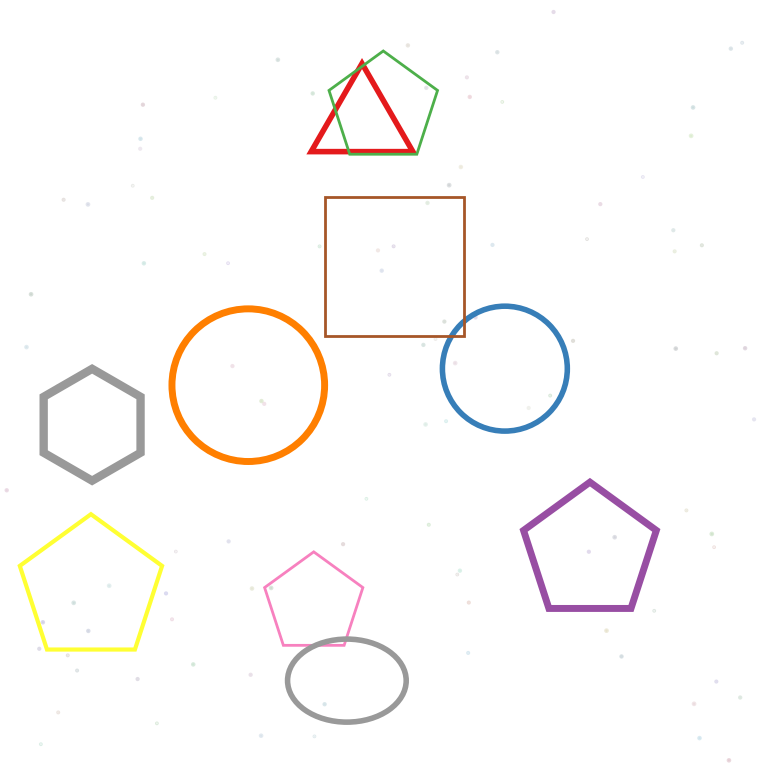[{"shape": "triangle", "thickness": 2, "radius": 0.38, "center": [0.47, 0.841]}, {"shape": "circle", "thickness": 2, "radius": 0.41, "center": [0.656, 0.521]}, {"shape": "pentagon", "thickness": 1, "radius": 0.37, "center": [0.498, 0.86]}, {"shape": "pentagon", "thickness": 2.5, "radius": 0.45, "center": [0.766, 0.283]}, {"shape": "circle", "thickness": 2.5, "radius": 0.5, "center": [0.322, 0.5]}, {"shape": "pentagon", "thickness": 1.5, "radius": 0.49, "center": [0.118, 0.235]}, {"shape": "square", "thickness": 1, "radius": 0.45, "center": [0.513, 0.654]}, {"shape": "pentagon", "thickness": 1, "radius": 0.34, "center": [0.407, 0.216]}, {"shape": "oval", "thickness": 2, "radius": 0.39, "center": [0.45, 0.116]}, {"shape": "hexagon", "thickness": 3, "radius": 0.36, "center": [0.12, 0.448]}]